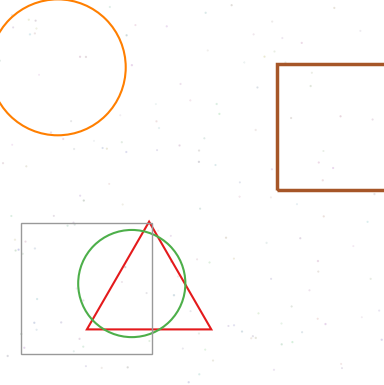[{"shape": "triangle", "thickness": 1.5, "radius": 0.93, "center": [0.387, 0.238]}, {"shape": "circle", "thickness": 1.5, "radius": 0.7, "center": [0.342, 0.264]}, {"shape": "circle", "thickness": 1.5, "radius": 0.88, "center": [0.15, 0.825]}, {"shape": "square", "thickness": 2.5, "radius": 0.82, "center": [0.883, 0.671]}, {"shape": "square", "thickness": 1, "radius": 0.85, "center": [0.224, 0.251]}]